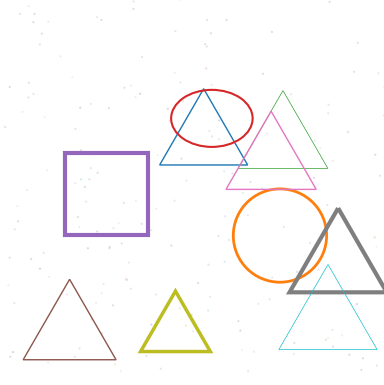[{"shape": "triangle", "thickness": 1, "radius": 0.66, "center": [0.529, 0.637]}, {"shape": "circle", "thickness": 2, "radius": 0.61, "center": [0.727, 0.388]}, {"shape": "triangle", "thickness": 0.5, "radius": 0.67, "center": [0.735, 0.63]}, {"shape": "oval", "thickness": 1.5, "radius": 0.53, "center": [0.55, 0.693]}, {"shape": "square", "thickness": 3, "radius": 0.54, "center": [0.277, 0.496]}, {"shape": "triangle", "thickness": 1, "radius": 0.7, "center": [0.181, 0.135]}, {"shape": "triangle", "thickness": 1, "radius": 0.68, "center": [0.704, 0.576]}, {"shape": "triangle", "thickness": 3, "radius": 0.73, "center": [0.878, 0.314]}, {"shape": "triangle", "thickness": 2.5, "radius": 0.52, "center": [0.456, 0.139]}, {"shape": "triangle", "thickness": 0.5, "radius": 0.74, "center": [0.852, 0.166]}]